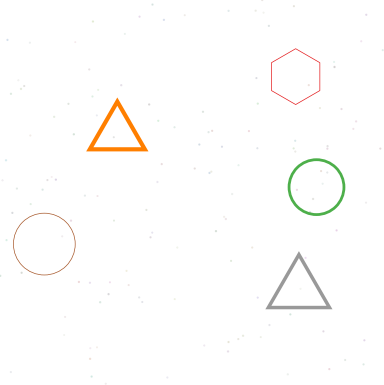[{"shape": "hexagon", "thickness": 0.5, "radius": 0.36, "center": [0.768, 0.801]}, {"shape": "circle", "thickness": 2, "radius": 0.36, "center": [0.822, 0.514]}, {"shape": "triangle", "thickness": 3, "radius": 0.41, "center": [0.305, 0.653]}, {"shape": "circle", "thickness": 0.5, "radius": 0.4, "center": [0.115, 0.366]}, {"shape": "triangle", "thickness": 2.5, "radius": 0.46, "center": [0.776, 0.247]}]